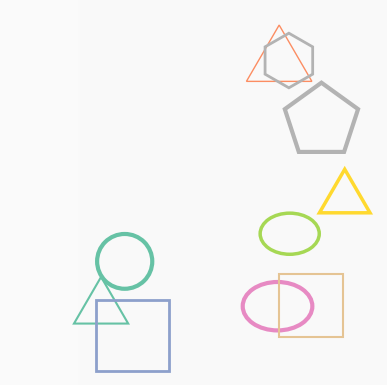[{"shape": "triangle", "thickness": 1.5, "radius": 0.4, "center": [0.261, 0.2]}, {"shape": "circle", "thickness": 3, "radius": 0.36, "center": [0.322, 0.321]}, {"shape": "triangle", "thickness": 1, "radius": 0.49, "center": [0.72, 0.837]}, {"shape": "square", "thickness": 2, "radius": 0.47, "center": [0.342, 0.128]}, {"shape": "oval", "thickness": 3, "radius": 0.45, "center": [0.716, 0.205]}, {"shape": "oval", "thickness": 2.5, "radius": 0.38, "center": [0.748, 0.393]}, {"shape": "triangle", "thickness": 2.5, "radius": 0.38, "center": [0.89, 0.485]}, {"shape": "square", "thickness": 1.5, "radius": 0.41, "center": [0.803, 0.207]}, {"shape": "pentagon", "thickness": 3, "radius": 0.5, "center": [0.83, 0.686]}, {"shape": "hexagon", "thickness": 2, "radius": 0.35, "center": [0.745, 0.843]}]